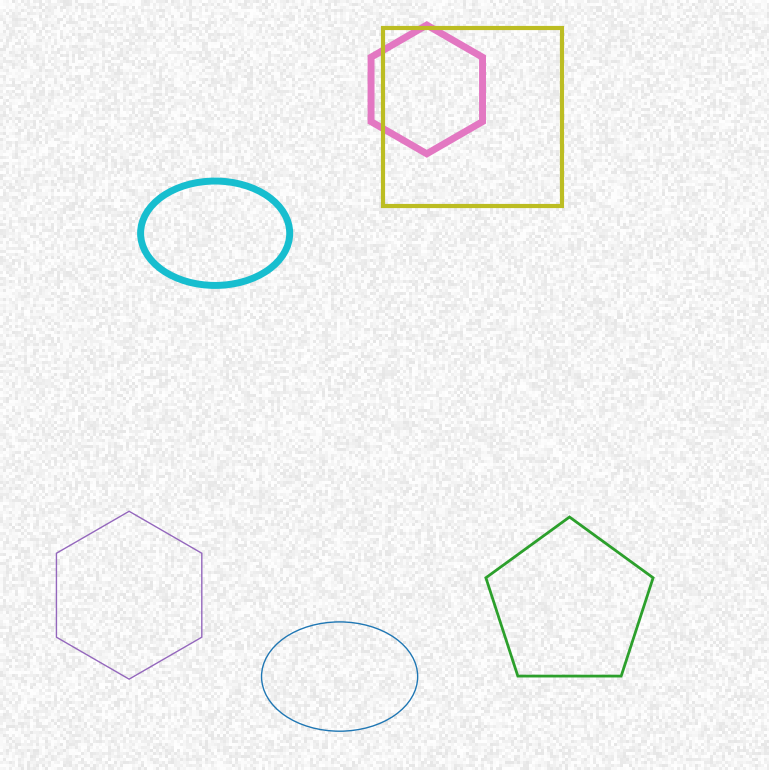[{"shape": "oval", "thickness": 0.5, "radius": 0.51, "center": [0.441, 0.121]}, {"shape": "pentagon", "thickness": 1, "radius": 0.57, "center": [0.74, 0.214]}, {"shape": "hexagon", "thickness": 0.5, "radius": 0.54, "center": [0.168, 0.227]}, {"shape": "hexagon", "thickness": 2.5, "radius": 0.42, "center": [0.554, 0.884]}, {"shape": "square", "thickness": 1.5, "radius": 0.58, "center": [0.613, 0.848]}, {"shape": "oval", "thickness": 2.5, "radius": 0.48, "center": [0.279, 0.697]}]